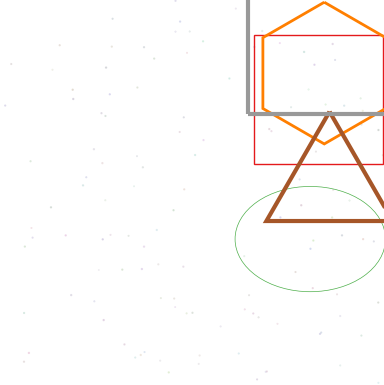[{"shape": "square", "thickness": 1, "radius": 0.83, "center": [0.827, 0.742]}, {"shape": "oval", "thickness": 0.5, "radius": 0.98, "center": [0.806, 0.379]}, {"shape": "hexagon", "thickness": 2, "radius": 0.92, "center": [0.842, 0.81]}, {"shape": "triangle", "thickness": 3, "radius": 0.95, "center": [0.856, 0.521]}, {"shape": "square", "thickness": 3, "radius": 0.93, "center": [0.831, 0.889]}]